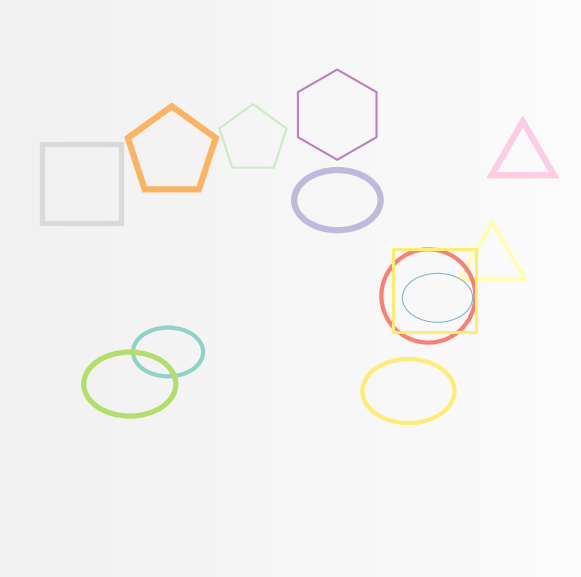[{"shape": "oval", "thickness": 2, "radius": 0.3, "center": [0.289, 0.39]}, {"shape": "triangle", "thickness": 2, "radius": 0.32, "center": [0.847, 0.549]}, {"shape": "oval", "thickness": 3, "radius": 0.37, "center": [0.581, 0.653]}, {"shape": "circle", "thickness": 2, "radius": 0.4, "center": [0.737, 0.487]}, {"shape": "oval", "thickness": 0.5, "radius": 0.3, "center": [0.753, 0.483]}, {"shape": "pentagon", "thickness": 3, "radius": 0.4, "center": [0.296, 0.736]}, {"shape": "oval", "thickness": 2.5, "radius": 0.4, "center": [0.223, 0.334]}, {"shape": "triangle", "thickness": 3, "radius": 0.31, "center": [0.899, 0.727]}, {"shape": "square", "thickness": 2.5, "radius": 0.34, "center": [0.14, 0.682]}, {"shape": "hexagon", "thickness": 1, "radius": 0.39, "center": [0.58, 0.801]}, {"shape": "pentagon", "thickness": 1, "radius": 0.3, "center": [0.435, 0.758]}, {"shape": "oval", "thickness": 2, "radius": 0.4, "center": [0.703, 0.322]}, {"shape": "square", "thickness": 1.5, "radius": 0.36, "center": [0.748, 0.497]}]